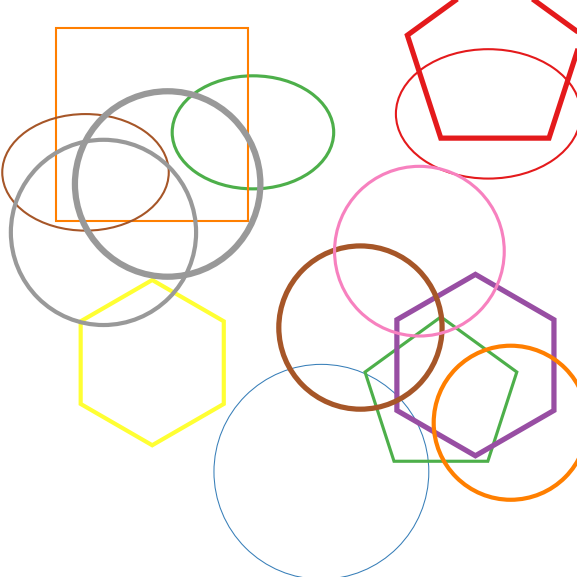[{"shape": "oval", "thickness": 1, "radius": 0.8, "center": [0.846, 0.802]}, {"shape": "pentagon", "thickness": 2.5, "radius": 0.8, "center": [0.857, 0.889]}, {"shape": "circle", "thickness": 0.5, "radius": 0.93, "center": [0.557, 0.182]}, {"shape": "pentagon", "thickness": 1.5, "radius": 0.69, "center": [0.764, 0.312]}, {"shape": "oval", "thickness": 1.5, "radius": 0.7, "center": [0.438, 0.77]}, {"shape": "hexagon", "thickness": 2.5, "radius": 0.79, "center": [0.823, 0.367]}, {"shape": "square", "thickness": 1, "radius": 0.83, "center": [0.263, 0.784]}, {"shape": "circle", "thickness": 2, "radius": 0.67, "center": [0.884, 0.267]}, {"shape": "hexagon", "thickness": 2, "radius": 0.72, "center": [0.264, 0.371]}, {"shape": "circle", "thickness": 2.5, "radius": 0.71, "center": [0.624, 0.432]}, {"shape": "oval", "thickness": 1, "radius": 0.72, "center": [0.148, 0.701]}, {"shape": "circle", "thickness": 1.5, "radius": 0.73, "center": [0.726, 0.564]}, {"shape": "circle", "thickness": 3, "radius": 0.8, "center": [0.29, 0.681]}, {"shape": "circle", "thickness": 2, "radius": 0.8, "center": [0.179, 0.597]}]